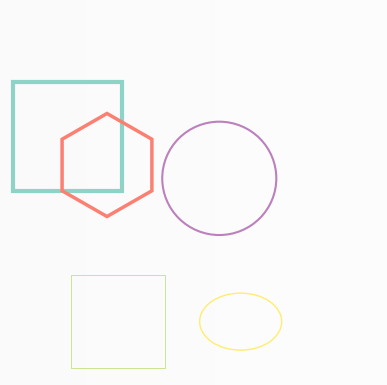[{"shape": "square", "thickness": 3, "radius": 0.71, "center": [0.174, 0.646]}, {"shape": "hexagon", "thickness": 2.5, "radius": 0.67, "center": [0.276, 0.571]}, {"shape": "square", "thickness": 0.5, "radius": 0.61, "center": [0.304, 0.166]}, {"shape": "circle", "thickness": 1.5, "radius": 0.74, "center": [0.566, 0.537]}, {"shape": "oval", "thickness": 1, "radius": 0.53, "center": [0.621, 0.165]}]